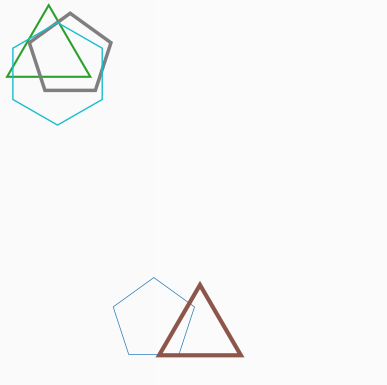[{"shape": "pentagon", "thickness": 0.5, "radius": 0.55, "center": [0.397, 0.169]}, {"shape": "triangle", "thickness": 1.5, "radius": 0.62, "center": [0.126, 0.863]}, {"shape": "triangle", "thickness": 3, "radius": 0.61, "center": [0.516, 0.138]}, {"shape": "pentagon", "thickness": 2.5, "radius": 0.55, "center": [0.181, 0.855]}, {"shape": "hexagon", "thickness": 1, "radius": 0.67, "center": [0.149, 0.808]}]